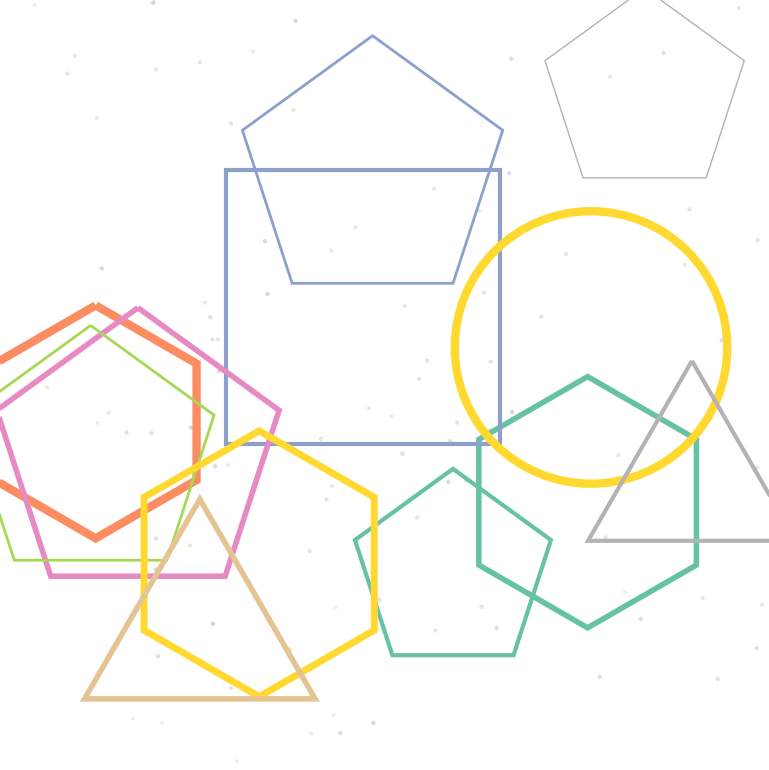[{"shape": "pentagon", "thickness": 1.5, "radius": 0.67, "center": [0.588, 0.257]}, {"shape": "hexagon", "thickness": 2, "radius": 0.82, "center": [0.763, 0.348]}, {"shape": "hexagon", "thickness": 3, "radius": 0.76, "center": [0.124, 0.452]}, {"shape": "square", "thickness": 1.5, "radius": 0.89, "center": [0.471, 0.601]}, {"shape": "pentagon", "thickness": 1, "radius": 0.89, "center": [0.484, 0.776]}, {"shape": "pentagon", "thickness": 2, "radius": 0.96, "center": [0.179, 0.408]}, {"shape": "pentagon", "thickness": 1, "radius": 0.84, "center": [0.118, 0.409]}, {"shape": "hexagon", "thickness": 2.5, "radius": 0.86, "center": [0.337, 0.268]}, {"shape": "circle", "thickness": 3, "radius": 0.88, "center": [0.768, 0.549]}, {"shape": "triangle", "thickness": 2, "radius": 0.86, "center": [0.26, 0.179]}, {"shape": "pentagon", "thickness": 0.5, "radius": 0.68, "center": [0.837, 0.879]}, {"shape": "triangle", "thickness": 1.5, "radius": 0.78, "center": [0.899, 0.376]}]